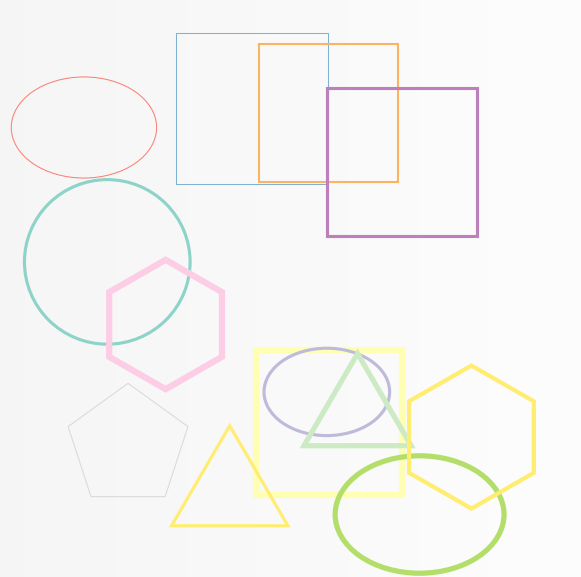[{"shape": "circle", "thickness": 1.5, "radius": 0.71, "center": [0.185, 0.546]}, {"shape": "square", "thickness": 3, "radius": 0.63, "center": [0.566, 0.267]}, {"shape": "oval", "thickness": 1.5, "radius": 0.54, "center": [0.562, 0.321]}, {"shape": "oval", "thickness": 0.5, "radius": 0.63, "center": [0.144, 0.778]}, {"shape": "square", "thickness": 0.5, "radius": 0.65, "center": [0.434, 0.811]}, {"shape": "square", "thickness": 1, "radius": 0.6, "center": [0.566, 0.804]}, {"shape": "oval", "thickness": 2.5, "radius": 0.73, "center": [0.722, 0.108]}, {"shape": "hexagon", "thickness": 3, "radius": 0.56, "center": [0.285, 0.437]}, {"shape": "pentagon", "thickness": 0.5, "radius": 0.54, "center": [0.22, 0.227]}, {"shape": "square", "thickness": 1.5, "radius": 0.64, "center": [0.692, 0.719]}, {"shape": "triangle", "thickness": 2.5, "radius": 0.53, "center": [0.615, 0.281]}, {"shape": "hexagon", "thickness": 2, "radius": 0.62, "center": [0.811, 0.242]}, {"shape": "triangle", "thickness": 1.5, "radius": 0.58, "center": [0.395, 0.146]}]